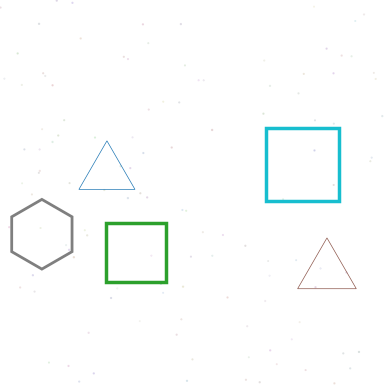[{"shape": "triangle", "thickness": 0.5, "radius": 0.42, "center": [0.278, 0.55]}, {"shape": "square", "thickness": 2.5, "radius": 0.39, "center": [0.353, 0.344]}, {"shape": "triangle", "thickness": 0.5, "radius": 0.44, "center": [0.849, 0.294]}, {"shape": "hexagon", "thickness": 2, "radius": 0.45, "center": [0.109, 0.392]}, {"shape": "square", "thickness": 2.5, "radius": 0.48, "center": [0.786, 0.573]}]